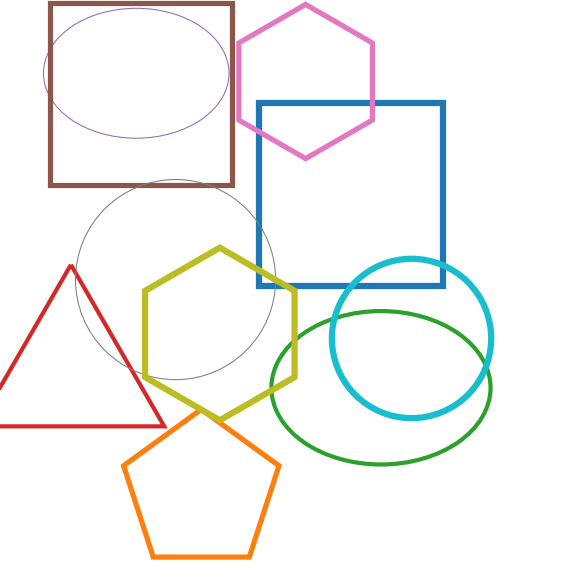[{"shape": "square", "thickness": 3, "radius": 0.79, "center": [0.608, 0.662]}, {"shape": "pentagon", "thickness": 2.5, "radius": 0.71, "center": [0.349, 0.149]}, {"shape": "oval", "thickness": 2, "radius": 0.95, "center": [0.66, 0.328]}, {"shape": "triangle", "thickness": 2, "radius": 0.93, "center": [0.123, 0.354]}, {"shape": "oval", "thickness": 0.5, "radius": 0.8, "center": [0.236, 0.872]}, {"shape": "square", "thickness": 2.5, "radius": 0.79, "center": [0.244, 0.836]}, {"shape": "hexagon", "thickness": 2.5, "radius": 0.67, "center": [0.529, 0.858]}, {"shape": "circle", "thickness": 0.5, "radius": 0.87, "center": [0.304, 0.515]}, {"shape": "hexagon", "thickness": 3, "radius": 0.75, "center": [0.381, 0.421]}, {"shape": "circle", "thickness": 3, "radius": 0.69, "center": [0.713, 0.413]}]